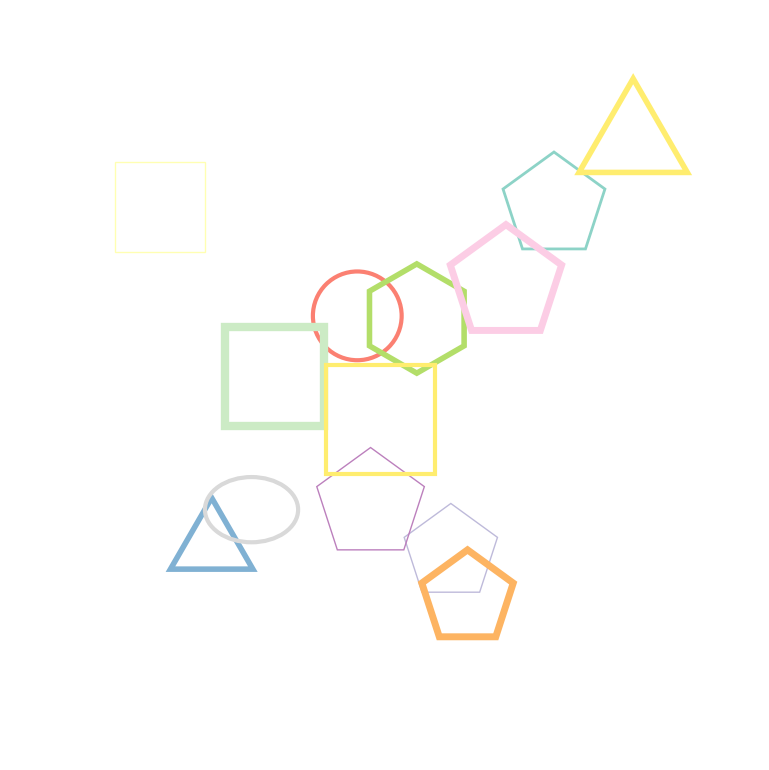[{"shape": "pentagon", "thickness": 1, "radius": 0.35, "center": [0.719, 0.733]}, {"shape": "square", "thickness": 0.5, "radius": 0.29, "center": [0.208, 0.731]}, {"shape": "pentagon", "thickness": 0.5, "radius": 0.32, "center": [0.585, 0.282]}, {"shape": "circle", "thickness": 1.5, "radius": 0.29, "center": [0.464, 0.59]}, {"shape": "triangle", "thickness": 2, "radius": 0.31, "center": [0.275, 0.292]}, {"shape": "pentagon", "thickness": 2.5, "radius": 0.31, "center": [0.607, 0.223]}, {"shape": "hexagon", "thickness": 2, "radius": 0.35, "center": [0.541, 0.586]}, {"shape": "pentagon", "thickness": 2.5, "radius": 0.38, "center": [0.657, 0.632]}, {"shape": "oval", "thickness": 1.5, "radius": 0.3, "center": [0.327, 0.338]}, {"shape": "pentagon", "thickness": 0.5, "radius": 0.37, "center": [0.481, 0.345]}, {"shape": "square", "thickness": 3, "radius": 0.32, "center": [0.356, 0.511]}, {"shape": "triangle", "thickness": 2, "radius": 0.41, "center": [0.822, 0.817]}, {"shape": "square", "thickness": 1.5, "radius": 0.35, "center": [0.494, 0.455]}]